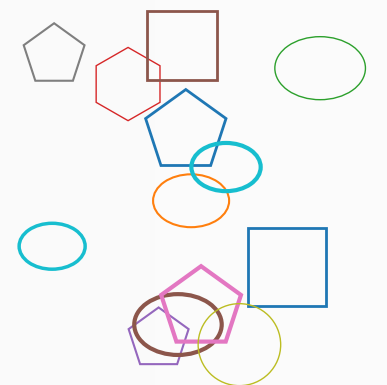[{"shape": "pentagon", "thickness": 2, "radius": 0.55, "center": [0.48, 0.658]}, {"shape": "square", "thickness": 2, "radius": 0.5, "center": [0.741, 0.306]}, {"shape": "oval", "thickness": 1.5, "radius": 0.49, "center": [0.493, 0.479]}, {"shape": "oval", "thickness": 1, "radius": 0.58, "center": [0.826, 0.823]}, {"shape": "hexagon", "thickness": 1, "radius": 0.48, "center": [0.331, 0.782]}, {"shape": "pentagon", "thickness": 1.5, "radius": 0.41, "center": [0.409, 0.12]}, {"shape": "oval", "thickness": 3, "radius": 0.56, "center": [0.459, 0.157]}, {"shape": "square", "thickness": 2, "radius": 0.45, "center": [0.469, 0.882]}, {"shape": "pentagon", "thickness": 3, "radius": 0.54, "center": [0.519, 0.2]}, {"shape": "pentagon", "thickness": 1.5, "radius": 0.41, "center": [0.14, 0.857]}, {"shape": "circle", "thickness": 1, "radius": 0.53, "center": [0.618, 0.105]}, {"shape": "oval", "thickness": 2.5, "radius": 0.43, "center": [0.135, 0.36]}, {"shape": "oval", "thickness": 3, "radius": 0.45, "center": [0.583, 0.566]}]